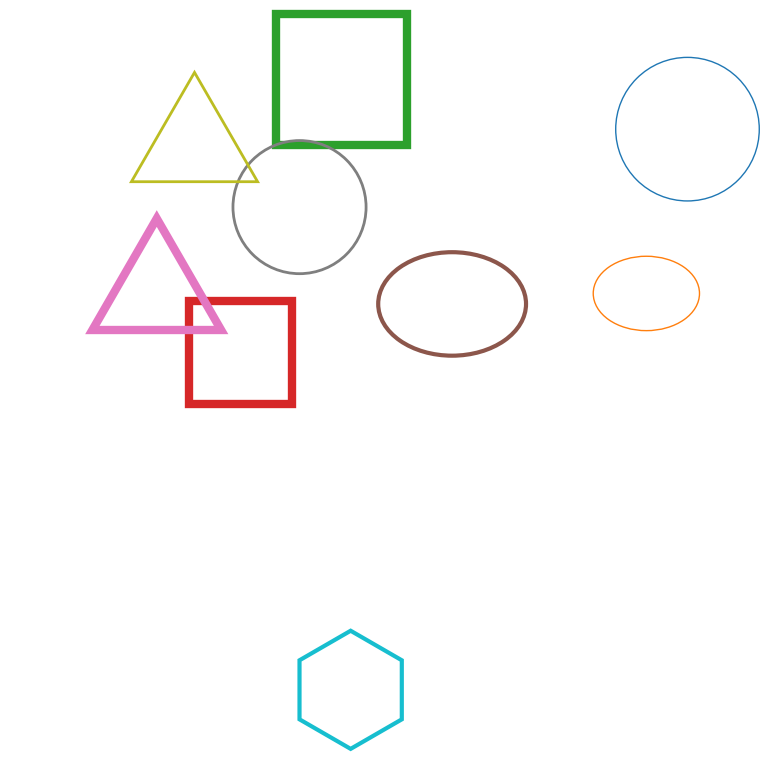[{"shape": "circle", "thickness": 0.5, "radius": 0.47, "center": [0.893, 0.832]}, {"shape": "oval", "thickness": 0.5, "radius": 0.34, "center": [0.839, 0.619]}, {"shape": "square", "thickness": 3, "radius": 0.43, "center": [0.443, 0.897]}, {"shape": "square", "thickness": 3, "radius": 0.33, "center": [0.312, 0.542]}, {"shape": "oval", "thickness": 1.5, "radius": 0.48, "center": [0.587, 0.605]}, {"shape": "triangle", "thickness": 3, "radius": 0.48, "center": [0.204, 0.62]}, {"shape": "circle", "thickness": 1, "radius": 0.43, "center": [0.389, 0.731]}, {"shape": "triangle", "thickness": 1, "radius": 0.47, "center": [0.253, 0.811]}, {"shape": "hexagon", "thickness": 1.5, "radius": 0.38, "center": [0.455, 0.104]}]